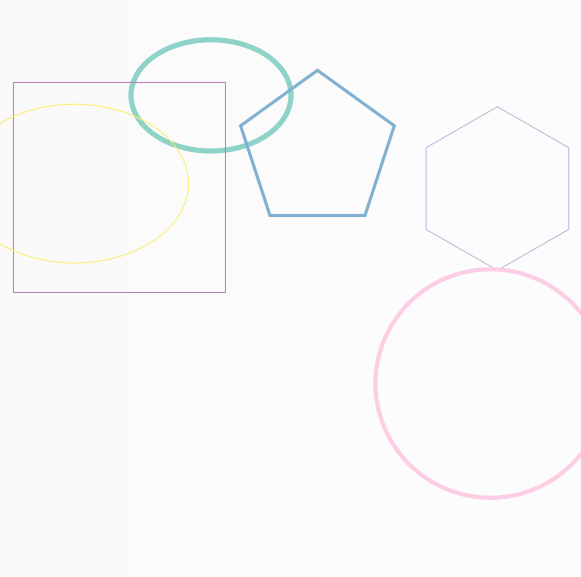[{"shape": "oval", "thickness": 2.5, "radius": 0.69, "center": [0.363, 0.834]}, {"shape": "hexagon", "thickness": 0.5, "radius": 0.71, "center": [0.856, 0.673]}, {"shape": "pentagon", "thickness": 1.5, "radius": 0.69, "center": [0.546, 0.738]}, {"shape": "circle", "thickness": 2, "radius": 0.99, "center": [0.844, 0.335]}, {"shape": "square", "thickness": 0.5, "radius": 0.91, "center": [0.205, 0.675]}, {"shape": "oval", "thickness": 0.5, "radius": 0.98, "center": [0.128, 0.681]}]